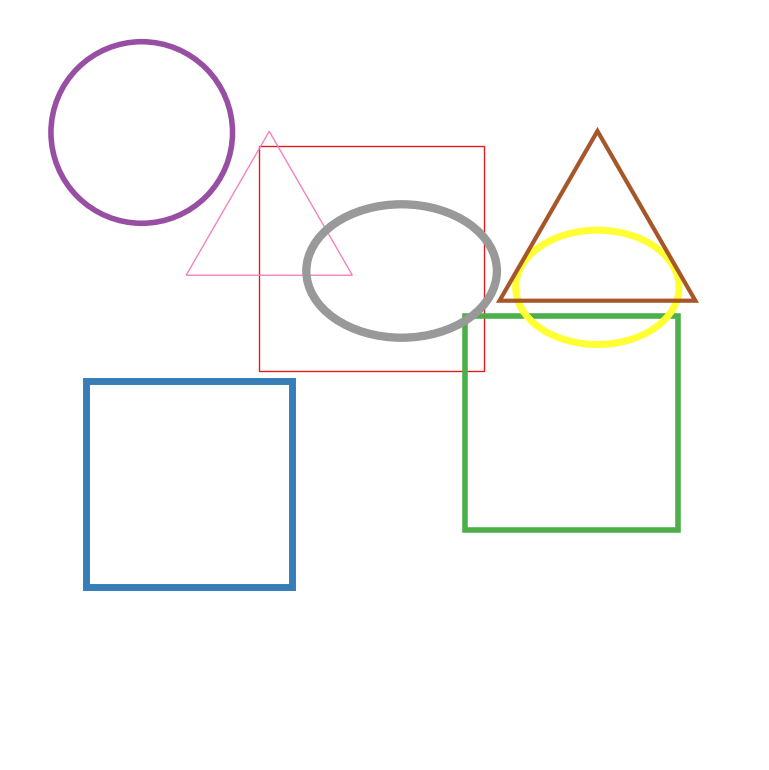[{"shape": "square", "thickness": 0.5, "radius": 0.73, "center": [0.482, 0.664]}, {"shape": "square", "thickness": 2.5, "radius": 0.67, "center": [0.246, 0.372]}, {"shape": "square", "thickness": 2, "radius": 0.69, "center": [0.742, 0.451]}, {"shape": "circle", "thickness": 2, "radius": 0.59, "center": [0.184, 0.828]}, {"shape": "oval", "thickness": 2.5, "radius": 0.53, "center": [0.776, 0.627]}, {"shape": "triangle", "thickness": 1.5, "radius": 0.73, "center": [0.776, 0.683]}, {"shape": "triangle", "thickness": 0.5, "radius": 0.62, "center": [0.35, 0.705]}, {"shape": "oval", "thickness": 3, "radius": 0.62, "center": [0.522, 0.648]}]